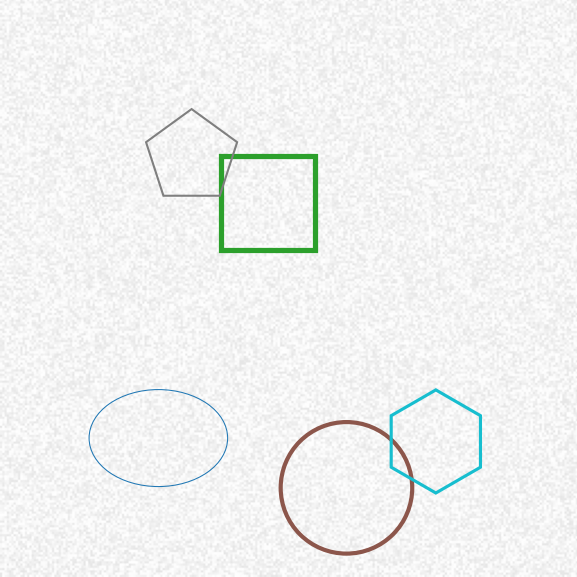[{"shape": "oval", "thickness": 0.5, "radius": 0.6, "center": [0.274, 0.241]}, {"shape": "square", "thickness": 2.5, "radius": 0.41, "center": [0.464, 0.647]}, {"shape": "circle", "thickness": 2, "radius": 0.57, "center": [0.6, 0.154]}, {"shape": "pentagon", "thickness": 1, "radius": 0.41, "center": [0.332, 0.727]}, {"shape": "hexagon", "thickness": 1.5, "radius": 0.45, "center": [0.755, 0.235]}]